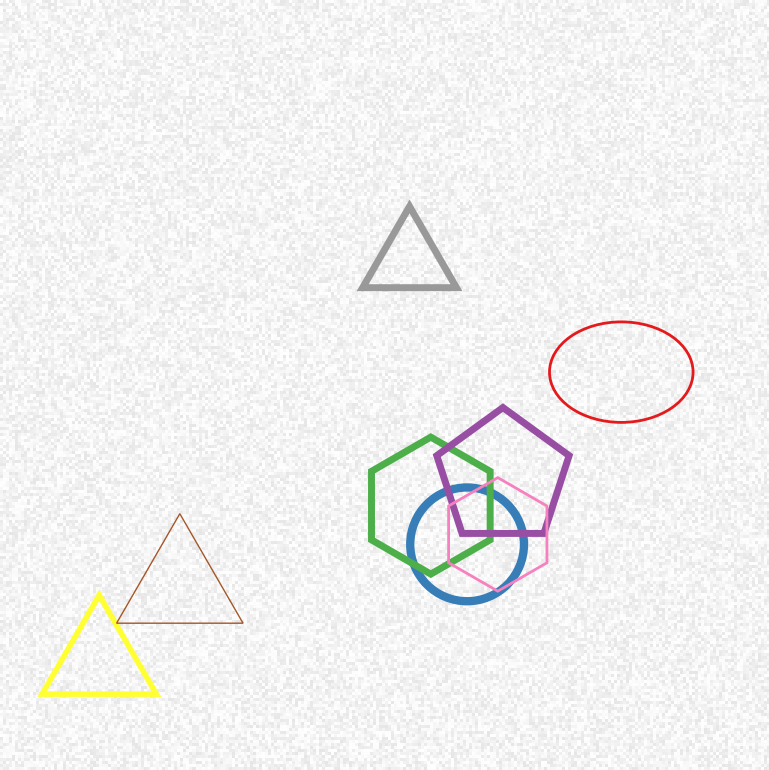[{"shape": "oval", "thickness": 1, "radius": 0.47, "center": [0.807, 0.517]}, {"shape": "circle", "thickness": 3, "radius": 0.37, "center": [0.607, 0.293]}, {"shape": "hexagon", "thickness": 2.5, "radius": 0.44, "center": [0.56, 0.343]}, {"shape": "pentagon", "thickness": 2.5, "radius": 0.45, "center": [0.653, 0.38]}, {"shape": "triangle", "thickness": 2, "radius": 0.43, "center": [0.129, 0.141]}, {"shape": "triangle", "thickness": 0.5, "radius": 0.47, "center": [0.234, 0.238]}, {"shape": "hexagon", "thickness": 1, "radius": 0.37, "center": [0.646, 0.306]}, {"shape": "triangle", "thickness": 2.5, "radius": 0.35, "center": [0.532, 0.662]}]